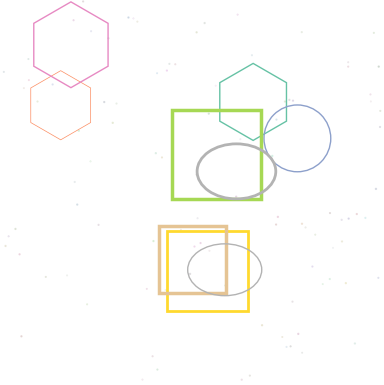[{"shape": "hexagon", "thickness": 1, "radius": 0.5, "center": [0.657, 0.735]}, {"shape": "hexagon", "thickness": 0.5, "radius": 0.45, "center": [0.158, 0.727]}, {"shape": "circle", "thickness": 1, "radius": 0.43, "center": [0.772, 0.641]}, {"shape": "hexagon", "thickness": 1, "radius": 0.56, "center": [0.184, 0.884]}, {"shape": "square", "thickness": 2.5, "radius": 0.58, "center": [0.562, 0.599]}, {"shape": "square", "thickness": 2, "radius": 0.52, "center": [0.539, 0.296]}, {"shape": "square", "thickness": 2.5, "radius": 0.43, "center": [0.5, 0.325]}, {"shape": "oval", "thickness": 2, "radius": 0.51, "center": [0.614, 0.555]}, {"shape": "oval", "thickness": 1, "radius": 0.48, "center": [0.584, 0.299]}]